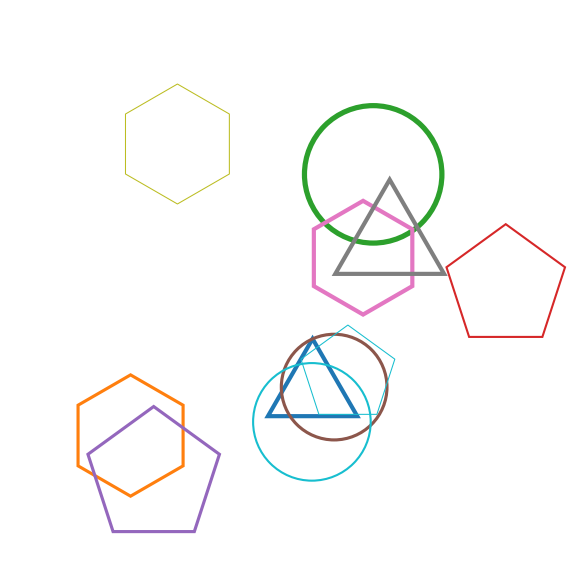[{"shape": "triangle", "thickness": 2, "radius": 0.45, "center": [0.541, 0.323]}, {"shape": "hexagon", "thickness": 1.5, "radius": 0.53, "center": [0.226, 0.245]}, {"shape": "circle", "thickness": 2.5, "radius": 0.59, "center": [0.646, 0.697]}, {"shape": "pentagon", "thickness": 1, "radius": 0.54, "center": [0.876, 0.503]}, {"shape": "pentagon", "thickness": 1.5, "radius": 0.6, "center": [0.266, 0.175]}, {"shape": "circle", "thickness": 1.5, "radius": 0.46, "center": [0.579, 0.329]}, {"shape": "hexagon", "thickness": 2, "radius": 0.49, "center": [0.629, 0.553]}, {"shape": "triangle", "thickness": 2, "radius": 0.54, "center": [0.675, 0.579]}, {"shape": "hexagon", "thickness": 0.5, "radius": 0.52, "center": [0.307, 0.75]}, {"shape": "circle", "thickness": 1, "radius": 0.51, "center": [0.54, 0.269]}, {"shape": "pentagon", "thickness": 0.5, "radius": 0.43, "center": [0.602, 0.351]}]